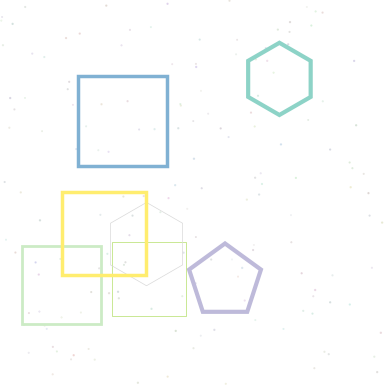[{"shape": "hexagon", "thickness": 3, "radius": 0.47, "center": [0.726, 0.795]}, {"shape": "pentagon", "thickness": 3, "radius": 0.49, "center": [0.584, 0.269]}, {"shape": "square", "thickness": 2.5, "radius": 0.58, "center": [0.318, 0.685]}, {"shape": "square", "thickness": 0.5, "radius": 0.48, "center": [0.386, 0.276]}, {"shape": "hexagon", "thickness": 0.5, "radius": 0.54, "center": [0.381, 0.366]}, {"shape": "square", "thickness": 2, "radius": 0.51, "center": [0.16, 0.26]}, {"shape": "square", "thickness": 2.5, "radius": 0.54, "center": [0.27, 0.393]}]